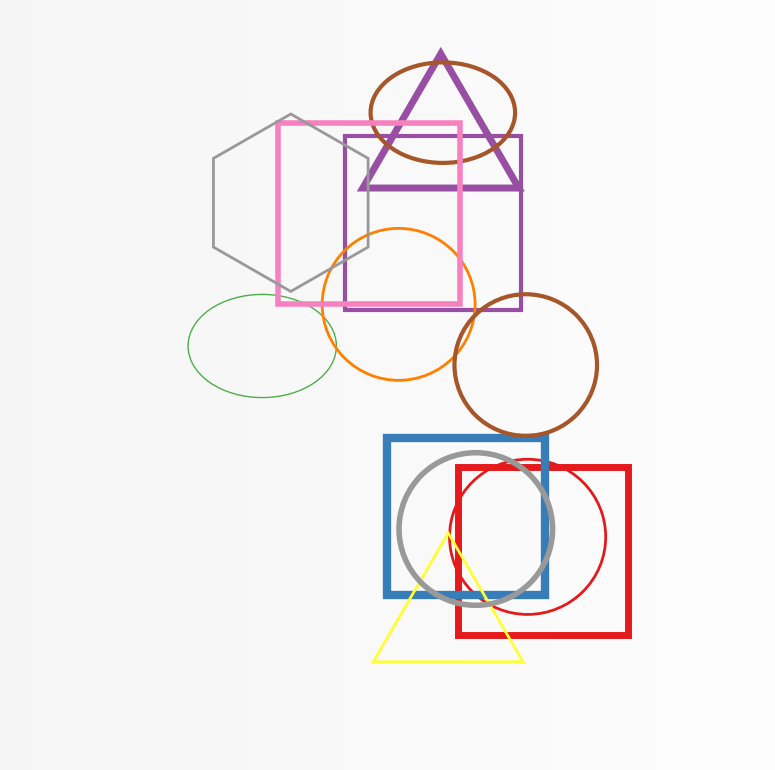[{"shape": "square", "thickness": 2.5, "radius": 0.55, "center": [0.7, 0.284]}, {"shape": "circle", "thickness": 1, "radius": 0.5, "center": [0.681, 0.303]}, {"shape": "square", "thickness": 3, "radius": 0.51, "center": [0.601, 0.329]}, {"shape": "oval", "thickness": 0.5, "radius": 0.48, "center": [0.338, 0.551]}, {"shape": "triangle", "thickness": 2.5, "radius": 0.58, "center": [0.569, 0.814]}, {"shape": "square", "thickness": 1.5, "radius": 0.57, "center": [0.559, 0.71]}, {"shape": "circle", "thickness": 1, "radius": 0.49, "center": [0.514, 0.605]}, {"shape": "triangle", "thickness": 1, "radius": 0.56, "center": [0.578, 0.196]}, {"shape": "oval", "thickness": 1.5, "radius": 0.47, "center": [0.571, 0.854]}, {"shape": "circle", "thickness": 1.5, "radius": 0.46, "center": [0.678, 0.526]}, {"shape": "square", "thickness": 2, "radius": 0.59, "center": [0.476, 0.723]}, {"shape": "hexagon", "thickness": 1, "radius": 0.58, "center": [0.375, 0.737]}, {"shape": "circle", "thickness": 2, "radius": 0.5, "center": [0.614, 0.313]}]